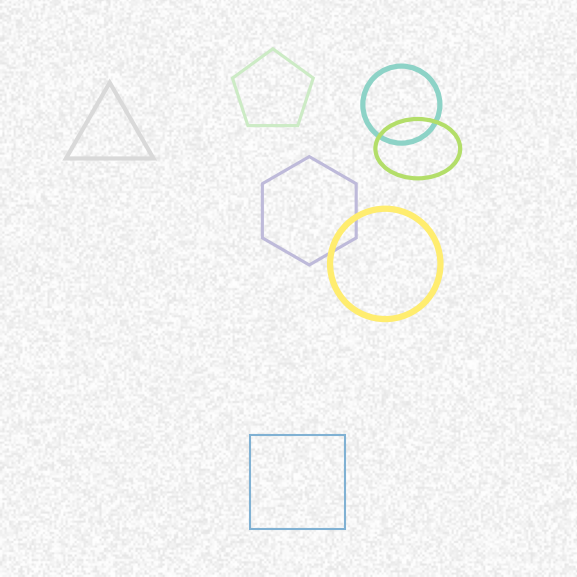[{"shape": "circle", "thickness": 2.5, "radius": 0.33, "center": [0.695, 0.818]}, {"shape": "hexagon", "thickness": 1.5, "radius": 0.47, "center": [0.536, 0.634]}, {"shape": "square", "thickness": 1, "radius": 0.41, "center": [0.515, 0.165]}, {"shape": "oval", "thickness": 2, "radius": 0.37, "center": [0.723, 0.742]}, {"shape": "triangle", "thickness": 2, "radius": 0.44, "center": [0.19, 0.768]}, {"shape": "pentagon", "thickness": 1.5, "radius": 0.37, "center": [0.472, 0.841]}, {"shape": "circle", "thickness": 3, "radius": 0.48, "center": [0.667, 0.542]}]